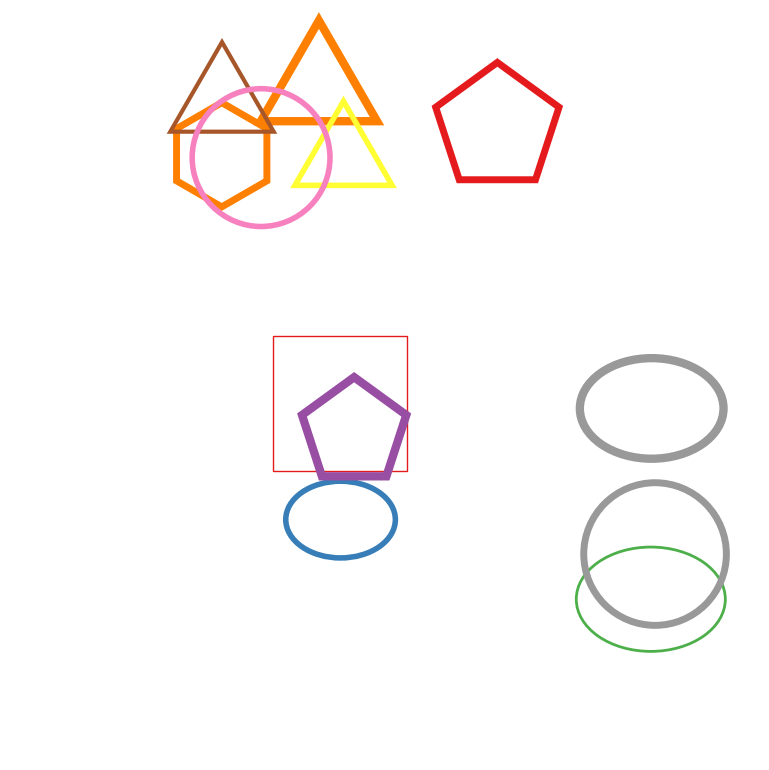[{"shape": "square", "thickness": 0.5, "radius": 0.44, "center": [0.442, 0.476]}, {"shape": "pentagon", "thickness": 2.5, "radius": 0.42, "center": [0.646, 0.835]}, {"shape": "oval", "thickness": 2, "radius": 0.36, "center": [0.442, 0.325]}, {"shape": "oval", "thickness": 1, "radius": 0.48, "center": [0.845, 0.222]}, {"shape": "pentagon", "thickness": 3, "radius": 0.36, "center": [0.46, 0.439]}, {"shape": "hexagon", "thickness": 2.5, "radius": 0.34, "center": [0.288, 0.799]}, {"shape": "triangle", "thickness": 3, "radius": 0.44, "center": [0.414, 0.886]}, {"shape": "triangle", "thickness": 2, "radius": 0.36, "center": [0.446, 0.796]}, {"shape": "triangle", "thickness": 1.5, "radius": 0.39, "center": [0.288, 0.868]}, {"shape": "circle", "thickness": 2, "radius": 0.45, "center": [0.339, 0.795]}, {"shape": "oval", "thickness": 3, "radius": 0.47, "center": [0.846, 0.47]}, {"shape": "circle", "thickness": 2.5, "radius": 0.46, "center": [0.851, 0.28]}]